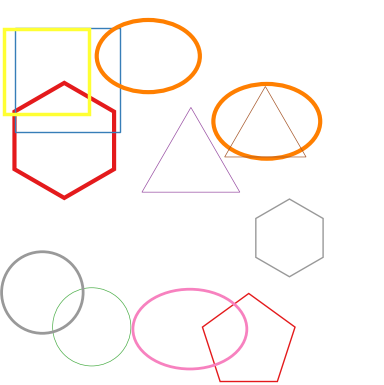[{"shape": "hexagon", "thickness": 3, "radius": 0.75, "center": [0.167, 0.635]}, {"shape": "pentagon", "thickness": 1, "radius": 0.63, "center": [0.646, 0.111]}, {"shape": "square", "thickness": 1, "radius": 0.68, "center": [0.176, 0.793]}, {"shape": "circle", "thickness": 0.5, "radius": 0.51, "center": [0.238, 0.151]}, {"shape": "triangle", "thickness": 0.5, "radius": 0.73, "center": [0.496, 0.574]}, {"shape": "oval", "thickness": 3, "radius": 0.69, "center": [0.693, 0.685]}, {"shape": "oval", "thickness": 3, "radius": 0.67, "center": [0.385, 0.854]}, {"shape": "square", "thickness": 2.5, "radius": 0.55, "center": [0.121, 0.814]}, {"shape": "triangle", "thickness": 0.5, "radius": 0.61, "center": [0.689, 0.653]}, {"shape": "oval", "thickness": 2, "radius": 0.74, "center": [0.493, 0.145]}, {"shape": "circle", "thickness": 2, "radius": 0.53, "center": [0.11, 0.24]}, {"shape": "hexagon", "thickness": 1, "radius": 0.5, "center": [0.752, 0.382]}]